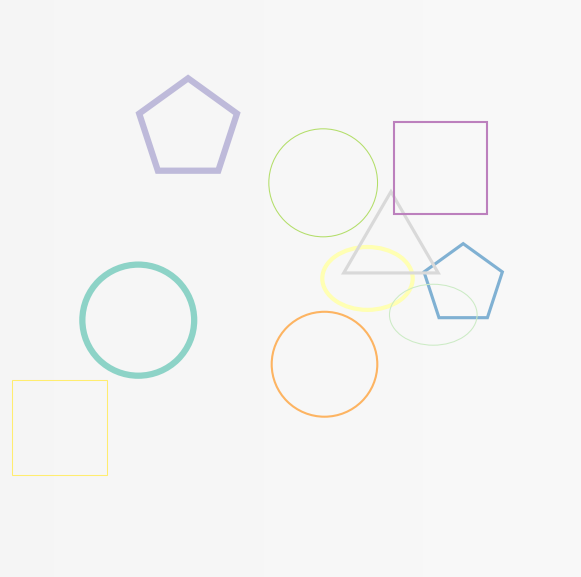[{"shape": "circle", "thickness": 3, "radius": 0.48, "center": [0.238, 0.445]}, {"shape": "oval", "thickness": 2, "radius": 0.39, "center": [0.632, 0.517]}, {"shape": "pentagon", "thickness": 3, "radius": 0.44, "center": [0.324, 0.775]}, {"shape": "pentagon", "thickness": 1.5, "radius": 0.35, "center": [0.797, 0.506]}, {"shape": "circle", "thickness": 1, "radius": 0.45, "center": [0.558, 0.368]}, {"shape": "circle", "thickness": 0.5, "radius": 0.47, "center": [0.556, 0.683]}, {"shape": "triangle", "thickness": 1.5, "radius": 0.47, "center": [0.673, 0.573]}, {"shape": "square", "thickness": 1, "radius": 0.4, "center": [0.758, 0.708]}, {"shape": "oval", "thickness": 0.5, "radius": 0.38, "center": [0.745, 0.454]}, {"shape": "square", "thickness": 0.5, "radius": 0.41, "center": [0.102, 0.259]}]